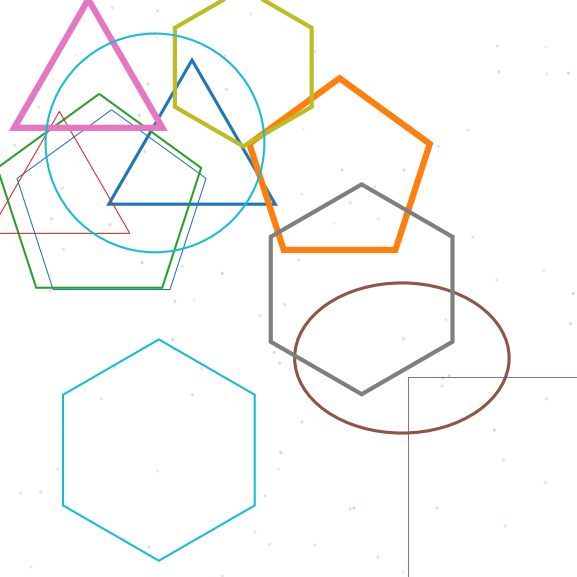[{"shape": "pentagon", "thickness": 0.5, "radius": 0.86, "center": [0.193, 0.637]}, {"shape": "triangle", "thickness": 1.5, "radius": 0.83, "center": [0.332, 0.729]}, {"shape": "pentagon", "thickness": 3, "radius": 0.82, "center": [0.588, 0.699]}, {"shape": "pentagon", "thickness": 1, "radius": 0.93, "center": [0.172, 0.651]}, {"shape": "triangle", "thickness": 0.5, "radius": 0.7, "center": [0.103, 0.665]}, {"shape": "square", "thickness": 0.5, "radius": 0.89, "center": [0.884, 0.168]}, {"shape": "oval", "thickness": 1.5, "radius": 0.93, "center": [0.696, 0.379]}, {"shape": "triangle", "thickness": 3, "radius": 0.74, "center": [0.153, 0.852]}, {"shape": "hexagon", "thickness": 2, "radius": 0.91, "center": [0.626, 0.498]}, {"shape": "hexagon", "thickness": 2, "radius": 0.68, "center": [0.421, 0.883]}, {"shape": "hexagon", "thickness": 1, "radius": 0.96, "center": [0.275, 0.22]}, {"shape": "circle", "thickness": 1, "radius": 0.95, "center": [0.268, 0.752]}]